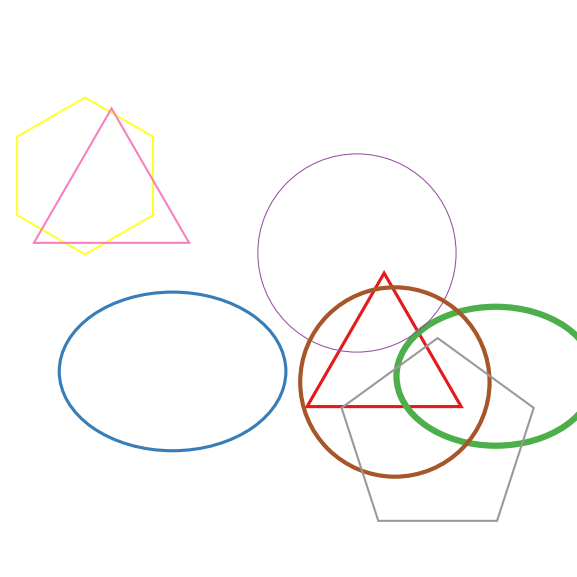[{"shape": "triangle", "thickness": 1.5, "radius": 0.77, "center": [0.665, 0.372]}, {"shape": "oval", "thickness": 1.5, "radius": 0.98, "center": [0.299, 0.356]}, {"shape": "oval", "thickness": 3, "radius": 0.86, "center": [0.858, 0.348]}, {"shape": "circle", "thickness": 0.5, "radius": 0.86, "center": [0.618, 0.561]}, {"shape": "hexagon", "thickness": 1, "radius": 0.68, "center": [0.147, 0.694]}, {"shape": "circle", "thickness": 2, "radius": 0.82, "center": [0.684, 0.338]}, {"shape": "triangle", "thickness": 1, "radius": 0.78, "center": [0.193, 0.656]}, {"shape": "pentagon", "thickness": 1, "radius": 0.87, "center": [0.758, 0.239]}]